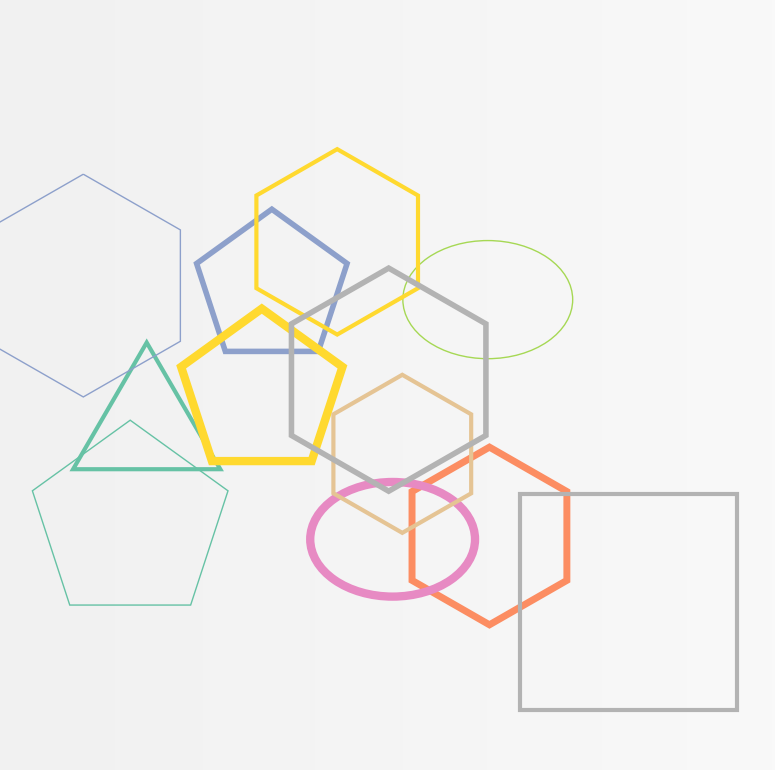[{"shape": "pentagon", "thickness": 0.5, "radius": 0.66, "center": [0.168, 0.322]}, {"shape": "triangle", "thickness": 1.5, "radius": 0.55, "center": [0.189, 0.445]}, {"shape": "hexagon", "thickness": 2.5, "radius": 0.58, "center": [0.632, 0.304]}, {"shape": "hexagon", "thickness": 0.5, "radius": 0.72, "center": [0.107, 0.629]}, {"shape": "pentagon", "thickness": 2, "radius": 0.51, "center": [0.351, 0.626]}, {"shape": "oval", "thickness": 3, "radius": 0.53, "center": [0.507, 0.3]}, {"shape": "oval", "thickness": 0.5, "radius": 0.55, "center": [0.629, 0.611]}, {"shape": "hexagon", "thickness": 1.5, "radius": 0.6, "center": [0.435, 0.686]}, {"shape": "pentagon", "thickness": 3, "radius": 0.55, "center": [0.338, 0.49]}, {"shape": "hexagon", "thickness": 1.5, "radius": 0.51, "center": [0.519, 0.411]}, {"shape": "square", "thickness": 1.5, "radius": 0.7, "center": [0.811, 0.218]}, {"shape": "hexagon", "thickness": 2, "radius": 0.72, "center": [0.502, 0.507]}]